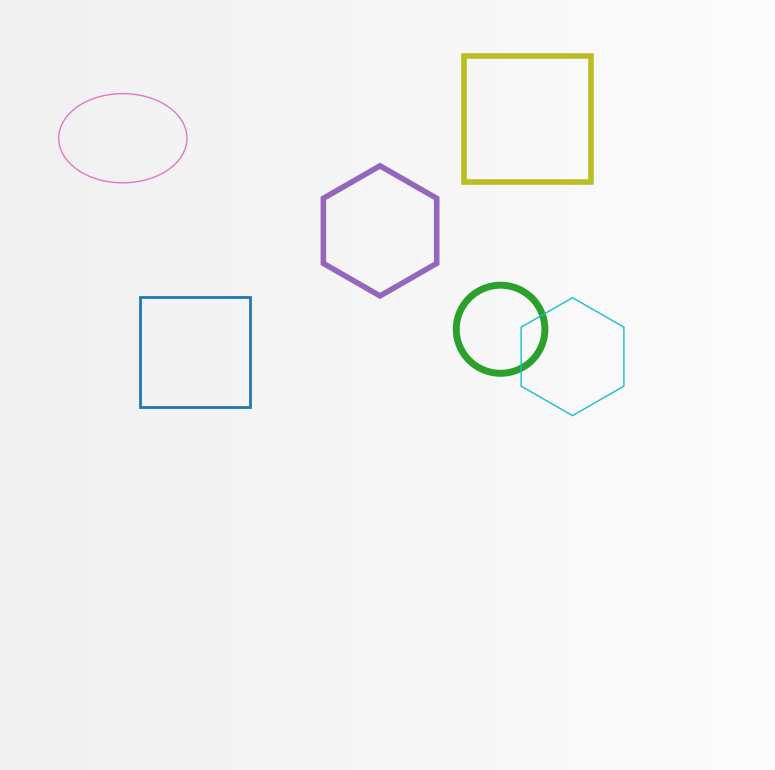[{"shape": "square", "thickness": 1, "radius": 0.36, "center": [0.251, 0.543]}, {"shape": "circle", "thickness": 2.5, "radius": 0.29, "center": [0.646, 0.572]}, {"shape": "hexagon", "thickness": 2, "radius": 0.42, "center": [0.49, 0.7]}, {"shape": "oval", "thickness": 0.5, "radius": 0.41, "center": [0.158, 0.82]}, {"shape": "square", "thickness": 2, "radius": 0.41, "center": [0.681, 0.845]}, {"shape": "hexagon", "thickness": 0.5, "radius": 0.38, "center": [0.739, 0.537]}]